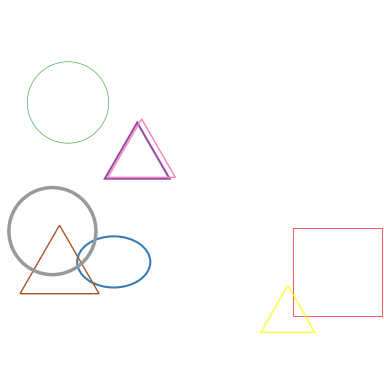[{"shape": "square", "thickness": 0.5, "radius": 0.57, "center": [0.876, 0.294]}, {"shape": "oval", "thickness": 1.5, "radius": 0.47, "center": [0.295, 0.32]}, {"shape": "circle", "thickness": 0.5, "radius": 0.53, "center": [0.177, 0.734]}, {"shape": "triangle", "thickness": 1.5, "radius": 0.49, "center": [0.356, 0.584]}, {"shape": "triangle", "thickness": 1, "radius": 0.41, "center": [0.748, 0.177]}, {"shape": "triangle", "thickness": 1, "radius": 0.59, "center": [0.155, 0.296]}, {"shape": "triangle", "thickness": 1, "radius": 0.51, "center": [0.368, 0.59]}, {"shape": "circle", "thickness": 2.5, "radius": 0.57, "center": [0.136, 0.4]}]